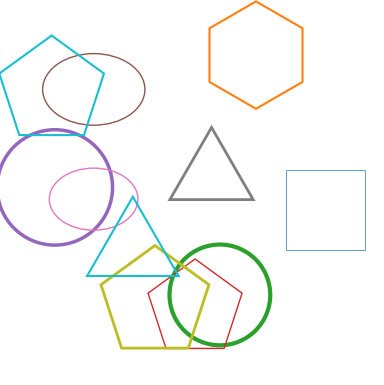[{"shape": "square", "thickness": 0.5, "radius": 0.51, "center": [0.845, 0.455]}, {"shape": "hexagon", "thickness": 1.5, "radius": 0.7, "center": [0.665, 0.857]}, {"shape": "circle", "thickness": 3, "radius": 0.65, "center": [0.571, 0.234]}, {"shape": "pentagon", "thickness": 1, "radius": 0.64, "center": [0.507, 0.199]}, {"shape": "circle", "thickness": 2.5, "radius": 0.75, "center": [0.142, 0.513]}, {"shape": "oval", "thickness": 1, "radius": 0.66, "center": [0.244, 0.768]}, {"shape": "oval", "thickness": 1, "radius": 0.58, "center": [0.243, 0.483]}, {"shape": "triangle", "thickness": 2, "radius": 0.62, "center": [0.549, 0.544]}, {"shape": "pentagon", "thickness": 2, "radius": 0.74, "center": [0.402, 0.215]}, {"shape": "triangle", "thickness": 1.5, "radius": 0.69, "center": [0.345, 0.352]}, {"shape": "pentagon", "thickness": 1.5, "radius": 0.71, "center": [0.134, 0.765]}]